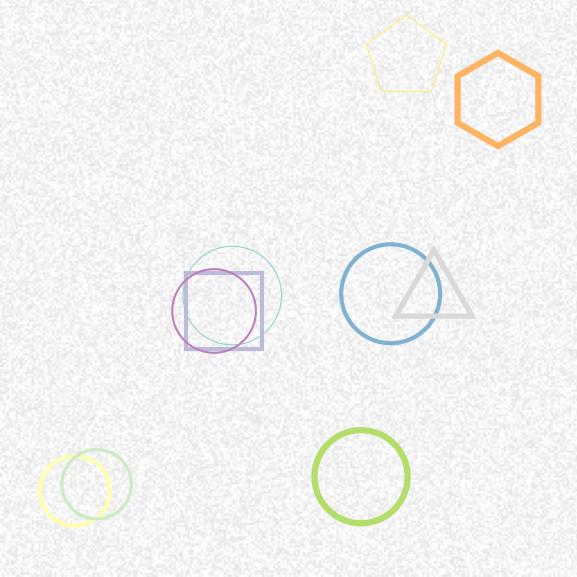[{"shape": "circle", "thickness": 0.5, "radius": 0.43, "center": [0.402, 0.487]}, {"shape": "circle", "thickness": 2, "radius": 0.3, "center": [0.13, 0.149]}, {"shape": "square", "thickness": 2, "radius": 0.33, "center": [0.388, 0.461]}, {"shape": "circle", "thickness": 2, "radius": 0.43, "center": [0.676, 0.49]}, {"shape": "hexagon", "thickness": 3, "radius": 0.4, "center": [0.862, 0.827]}, {"shape": "circle", "thickness": 3, "radius": 0.4, "center": [0.625, 0.174]}, {"shape": "triangle", "thickness": 2.5, "radius": 0.38, "center": [0.752, 0.49]}, {"shape": "circle", "thickness": 1, "radius": 0.36, "center": [0.371, 0.461]}, {"shape": "circle", "thickness": 1.5, "radius": 0.3, "center": [0.167, 0.161]}, {"shape": "pentagon", "thickness": 0.5, "radius": 0.37, "center": [0.704, 0.9]}]